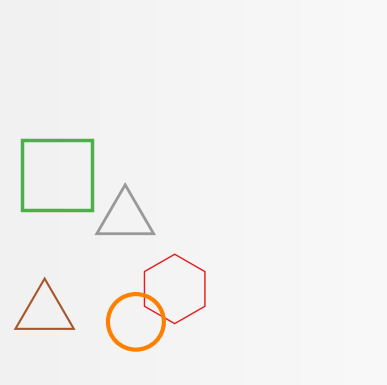[{"shape": "hexagon", "thickness": 1, "radius": 0.45, "center": [0.451, 0.25]}, {"shape": "square", "thickness": 2.5, "radius": 0.46, "center": [0.147, 0.546]}, {"shape": "circle", "thickness": 3, "radius": 0.36, "center": [0.351, 0.164]}, {"shape": "triangle", "thickness": 1.5, "radius": 0.44, "center": [0.115, 0.189]}, {"shape": "triangle", "thickness": 2, "radius": 0.42, "center": [0.323, 0.435]}]